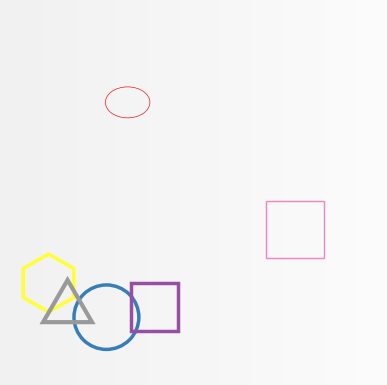[{"shape": "oval", "thickness": 0.5, "radius": 0.29, "center": [0.329, 0.734]}, {"shape": "circle", "thickness": 2.5, "radius": 0.42, "center": [0.275, 0.176]}, {"shape": "square", "thickness": 2.5, "radius": 0.31, "center": [0.399, 0.203]}, {"shape": "hexagon", "thickness": 2.5, "radius": 0.38, "center": [0.125, 0.265]}, {"shape": "square", "thickness": 1, "radius": 0.37, "center": [0.761, 0.404]}, {"shape": "triangle", "thickness": 3, "radius": 0.36, "center": [0.174, 0.2]}]